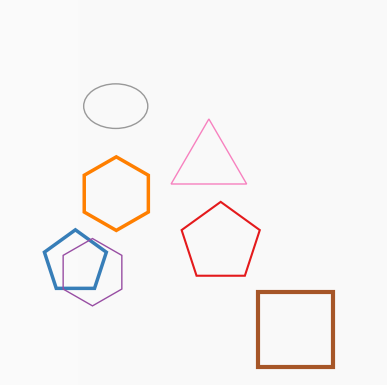[{"shape": "pentagon", "thickness": 1.5, "radius": 0.53, "center": [0.57, 0.37]}, {"shape": "pentagon", "thickness": 2.5, "radius": 0.42, "center": [0.195, 0.319]}, {"shape": "hexagon", "thickness": 1, "radius": 0.44, "center": [0.239, 0.293]}, {"shape": "hexagon", "thickness": 2.5, "radius": 0.48, "center": [0.3, 0.497]}, {"shape": "square", "thickness": 3, "radius": 0.48, "center": [0.764, 0.145]}, {"shape": "triangle", "thickness": 1, "radius": 0.56, "center": [0.539, 0.578]}, {"shape": "oval", "thickness": 1, "radius": 0.41, "center": [0.299, 0.724]}]